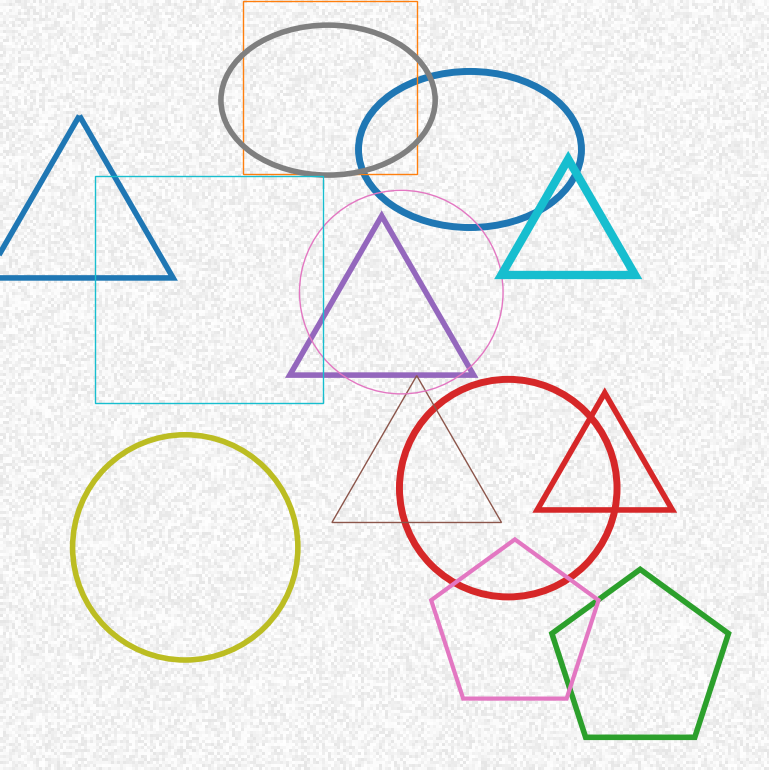[{"shape": "triangle", "thickness": 2, "radius": 0.7, "center": [0.103, 0.709]}, {"shape": "oval", "thickness": 2.5, "radius": 0.72, "center": [0.61, 0.806]}, {"shape": "square", "thickness": 0.5, "radius": 0.56, "center": [0.429, 0.886]}, {"shape": "pentagon", "thickness": 2, "radius": 0.6, "center": [0.831, 0.14]}, {"shape": "circle", "thickness": 2.5, "radius": 0.71, "center": [0.66, 0.366]}, {"shape": "triangle", "thickness": 2, "radius": 0.51, "center": [0.785, 0.388]}, {"shape": "triangle", "thickness": 2, "radius": 0.69, "center": [0.496, 0.582]}, {"shape": "triangle", "thickness": 0.5, "radius": 0.64, "center": [0.541, 0.385]}, {"shape": "pentagon", "thickness": 1.5, "radius": 0.57, "center": [0.669, 0.185]}, {"shape": "circle", "thickness": 0.5, "radius": 0.66, "center": [0.521, 0.621]}, {"shape": "oval", "thickness": 2, "radius": 0.7, "center": [0.426, 0.87]}, {"shape": "circle", "thickness": 2, "radius": 0.73, "center": [0.241, 0.289]}, {"shape": "triangle", "thickness": 3, "radius": 0.5, "center": [0.738, 0.693]}, {"shape": "square", "thickness": 0.5, "radius": 0.74, "center": [0.271, 0.624]}]